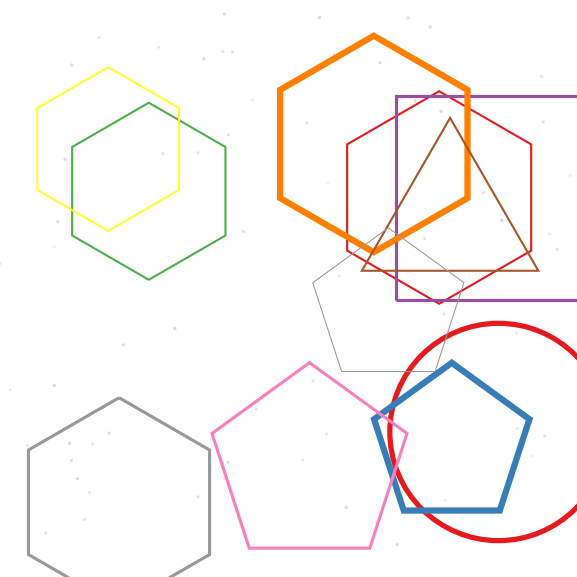[{"shape": "circle", "thickness": 2.5, "radius": 0.94, "center": [0.863, 0.251]}, {"shape": "hexagon", "thickness": 1, "radius": 0.92, "center": [0.76, 0.657]}, {"shape": "pentagon", "thickness": 3, "radius": 0.71, "center": [0.782, 0.23]}, {"shape": "hexagon", "thickness": 1, "radius": 0.77, "center": [0.258, 0.668]}, {"shape": "square", "thickness": 1.5, "radius": 0.88, "center": [0.863, 0.656]}, {"shape": "hexagon", "thickness": 3, "radius": 0.94, "center": [0.647, 0.75]}, {"shape": "hexagon", "thickness": 1, "radius": 0.71, "center": [0.187, 0.741]}, {"shape": "triangle", "thickness": 1, "radius": 0.88, "center": [0.779, 0.619]}, {"shape": "pentagon", "thickness": 1.5, "radius": 0.89, "center": [0.536, 0.194]}, {"shape": "hexagon", "thickness": 1.5, "radius": 0.91, "center": [0.206, 0.129]}, {"shape": "pentagon", "thickness": 0.5, "radius": 0.69, "center": [0.672, 0.467]}]